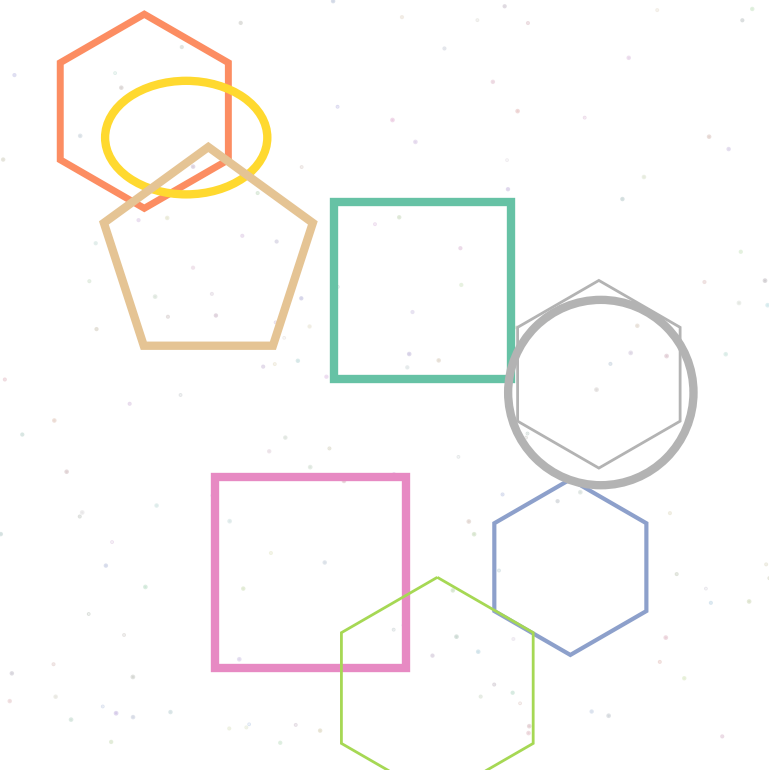[{"shape": "square", "thickness": 3, "radius": 0.57, "center": [0.549, 0.623]}, {"shape": "hexagon", "thickness": 2.5, "radius": 0.63, "center": [0.187, 0.856]}, {"shape": "hexagon", "thickness": 1.5, "radius": 0.57, "center": [0.741, 0.263]}, {"shape": "square", "thickness": 3, "radius": 0.62, "center": [0.403, 0.257]}, {"shape": "hexagon", "thickness": 1, "radius": 0.72, "center": [0.568, 0.106]}, {"shape": "oval", "thickness": 3, "radius": 0.53, "center": [0.242, 0.821]}, {"shape": "pentagon", "thickness": 3, "radius": 0.71, "center": [0.271, 0.666]}, {"shape": "circle", "thickness": 3, "radius": 0.6, "center": [0.78, 0.49]}, {"shape": "hexagon", "thickness": 1, "radius": 0.61, "center": [0.778, 0.514]}]